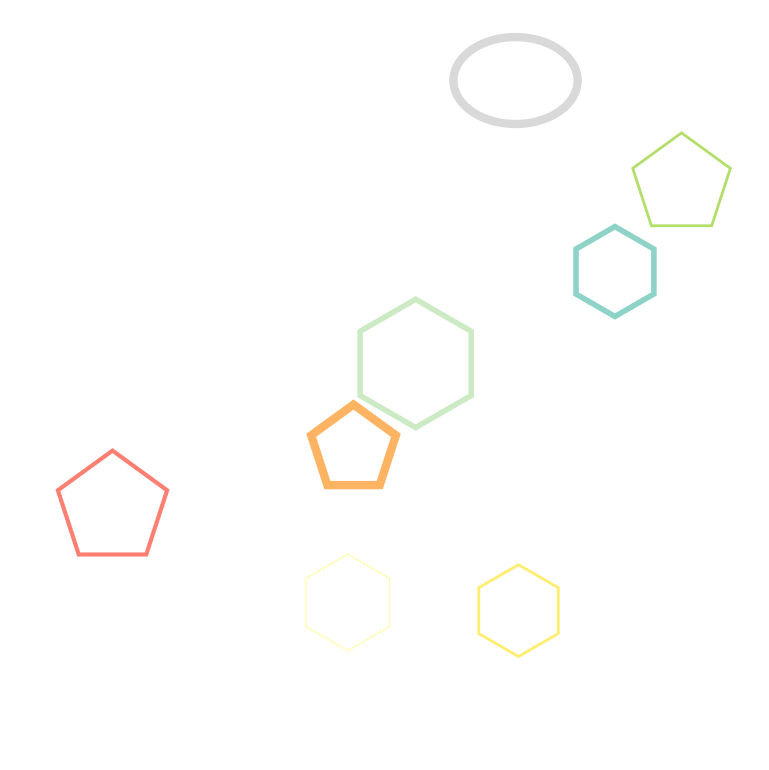[{"shape": "hexagon", "thickness": 2, "radius": 0.29, "center": [0.799, 0.647]}, {"shape": "hexagon", "thickness": 0.5, "radius": 0.31, "center": [0.452, 0.218]}, {"shape": "pentagon", "thickness": 1.5, "radius": 0.37, "center": [0.146, 0.34]}, {"shape": "pentagon", "thickness": 3, "radius": 0.29, "center": [0.459, 0.417]}, {"shape": "pentagon", "thickness": 1, "radius": 0.33, "center": [0.885, 0.761]}, {"shape": "oval", "thickness": 3, "radius": 0.4, "center": [0.67, 0.895]}, {"shape": "hexagon", "thickness": 2, "radius": 0.42, "center": [0.54, 0.528]}, {"shape": "hexagon", "thickness": 1, "radius": 0.3, "center": [0.673, 0.207]}]